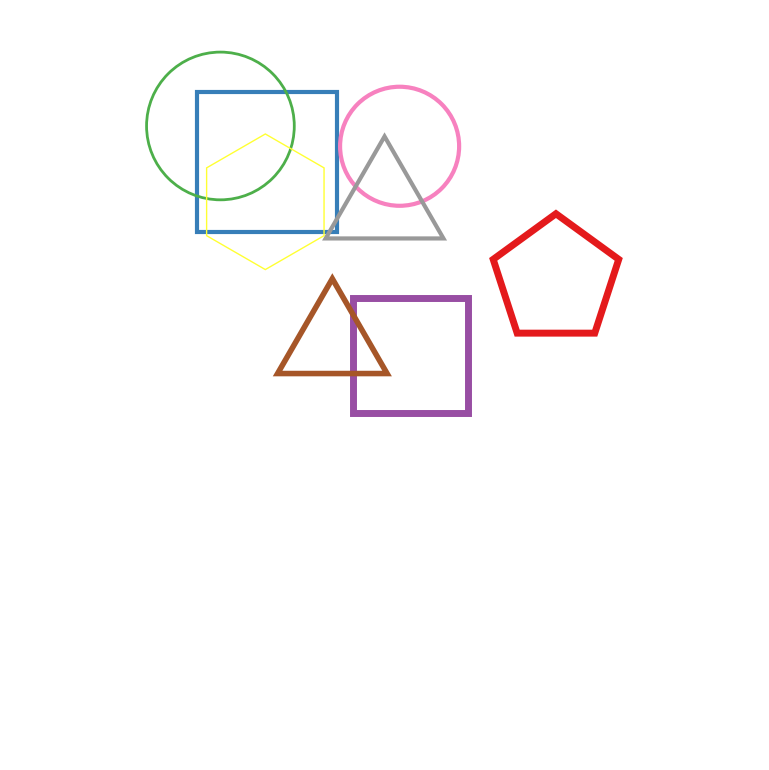[{"shape": "pentagon", "thickness": 2.5, "radius": 0.43, "center": [0.722, 0.637]}, {"shape": "square", "thickness": 1.5, "radius": 0.45, "center": [0.347, 0.79]}, {"shape": "circle", "thickness": 1, "radius": 0.48, "center": [0.286, 0.836]}, {"shape": "square", "thickness": 2.5, "radius": 0.37, "center": [0.533, 0.538]}, {"shape": "hexagon", "thickness": 0.5, "radius": 0.44, "center": [0.345, 0.738]}, {"shape": "triangle", "thickness": 2, "radius": 0.41, "center": [0.432, 0.556]}, {"shape": "circle", "thickness": 1.5, "radius": 0.39, "center": [0.519, 0.81]}, {"shape": "triangle", "thickness": 1.5, "radius": 0.44, "center": [0.499, 0.734]}]